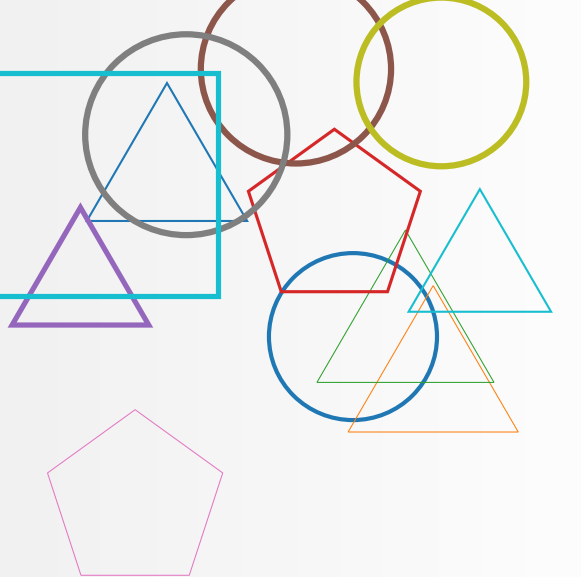[{"shape": "circle", "thickness": 2, "radius": 0.72, "center": [0.607, 0.416]}, {"shape": "triangle", "thickness": 1, "radius": 0.8, "center": [0.287, 0.696]}, {"shape": "triangle", "thickness": 0.5, "radius": 0.85, "center": [0.745, 0.336]}, {"shape": "triangle", "thickness": 0.5, "radius": 0.88, "center": [0.698, 0.425]}, {"shape": "pentagon", "thickness": 1.5, "radius": 0.78, "center": [0.575, 0.62]}, {"shape": "triangle", "thickness": 2.5, "radius": 0.68, "center": [0.138, 0.504]}, {"shape": "circle", "thickness": 3, "radius": 0.82, "center": [0.509, 0.88]}, {"shape": "pentagon", "thickness": 0.5, "radius": 0.79, "center": [0.232, 0.131]}, {"shape": "circle", "thickness": 3, "radius": 0.87, "center": [0.32, 0.766]}, {"shape": "circle", "thickness": 3, "radius": 0.73, "center": [0.759, 0.857]}, {"shape": "triangle", "thickness": 1, "radius": 0.71, "center": [0.826, 0.53]}, {"shape": "square", "thickness": 2.5, "radius": 0.96, "center": [0.183, 0.68]}]